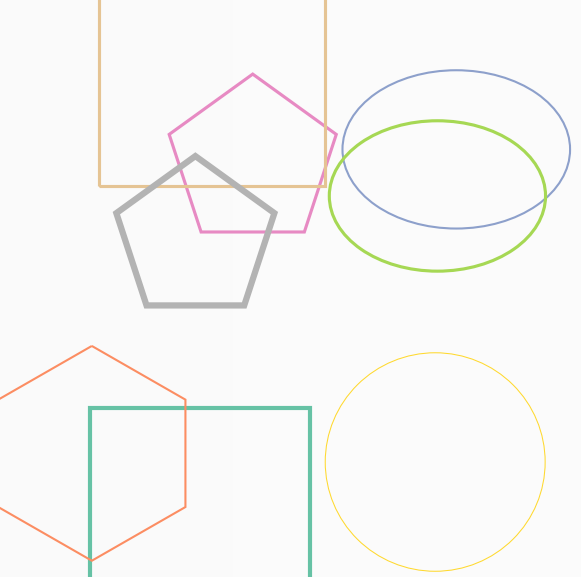[{"shape": "square", "thickness": 2, "radius": 0.95, "center": [0.344, 0.104]}, {"shape": "hexagon", "thickness": 1, "radius": 0.93, "center": [0.158, 0.214]}, {"shape": "oval", "thickness": 1, "radius": 0.98, "center": [0.785, 0.74]}, {"shape": "pentagon", "thickness": 1.5, "radius": 0.76, "center": [0.435, 0.72]}, {"shape": "oval", "thickness": 1.5, "radius": 0.93, "center": [0.753, 0.66]}, {"shape": "circle", "thickness": 0.5, "radius": 0.95, "center": [0.749, 0.199]}, {"shape": "square", "thickness": 1.5, "radius": 0.97, "center": [0.365, 0.871]}, {"shape": "pentagon", "thickness": 3, "radius": 0.71, "center": [0.336, 0.586]}]